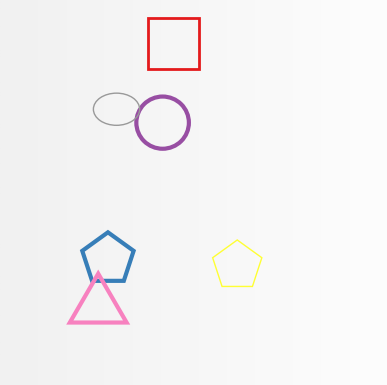[{"shape": "square", "thickness": 2, "radius": 0.33, "center": [0.447, 0.888]}, {"shape": "pentagon", "thickness": 3, "radius": 0.35, "center": [0.279, 0.327]}, {"shape": "circle", "thickness": 3, "radius": 0.34, "center": [0.42, 0.681]}, {"shape": "pentagon", "thickness": 1, "radius": 0.33, "center": [0.612, 0.31]}, {"shape": "triangle", "thickness": 3, "radius": 0.42, "center": [0.253, 0.205]}, {"shape": "oval", "thickness": 1, "radius": 0.3, "center": [0.301, 0.716]}]